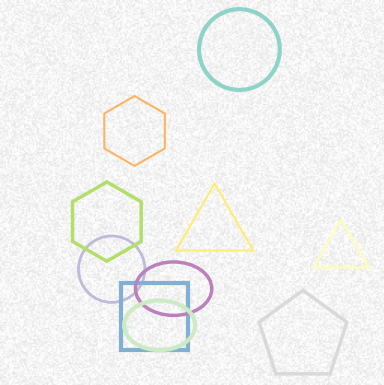[{"shape": "circle", "thickness": 3, "radius": 0.52, "center": [0.622, 0.871]}, {"shape": "triangle", "thickness": 1.5, "radius": 0.41, "center": [0.886, 0.347]}, {"shape": "circle", "thickness": 2, "radius": 0.43, "center": [0.29, 0.301]}, {"shape": "square", "thickness": 3, "radius": 0.44, "center": [0.401, 0.178]}, {"shape": "hexagon", "thickness": 1.5, "radius": 0.45, "center": [0.35, 0.66]}, {"shape": "hexagon", "thickness": 2.5, "radius": 0.51, "center": [0.278, 0.424]}, {"shape": "pentagon", "thickness": 2.5, "radius": 0.6, "center": [0.787, 0.126]}, {"shape": "oval", "thickness": 2.5, "radius": 0.5, "center": [0.451, 0.25]}, {"shape": "oval", "thickness": 3, "radius": 0.46, "center": [0.415, 0.155]}, {"shape": "triangle", "thickness": 1.5, "radius": 0.58, "center": [0.557, 0.407]}]